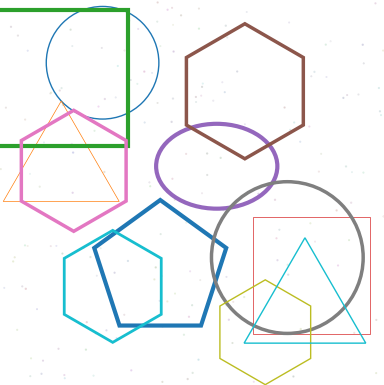[{"shape": "circle", "thickness": 1, "radius": 0.73, "center": [0.266, 0.837]}, {"shape": "pentagon", "thickness": 3, "radius": 0.9, "center": [0.416, 0.3]}, {"shape": "triangle", "thickness": 0.5, "radius": 0.87, "center": [0.159, 0.564]}, {"shape": "square", "thickness": 3, "radius": 0.88, "center": [0.155, 0.797]}, {"shape": "square", "thickness": 0.5, "radius": 0.76, "center": [0.809, 0.286]}, {"shape": "oval", "thickness": 3, "radius": 0.79, "center": [0.563, 0.568]}, {"shape": "hexagon", "thickness": 2.5, "radius": 0.88, "center": [0.636, 0.763]}, {"shape": "hexagon", "thickness": 2.5, "radius": 0.79, "center": [0.191, 0.556]}, {"shape": "circle", "thickness": 2.5, "radius": 0.99, "center": [0.746, 0.331]}, {"shape": "hexagon", "thickness": 1, "radius": 0.68, "center": [0.689, 0.137]}, {"shape": "triangle", "thickness": 1, "radius": 0.91, "center": [0.792, 0.2]}, {"shape": "hexagon", "thickness": 2, "radius": 0.73, "center": [0.293, 0.256]}]